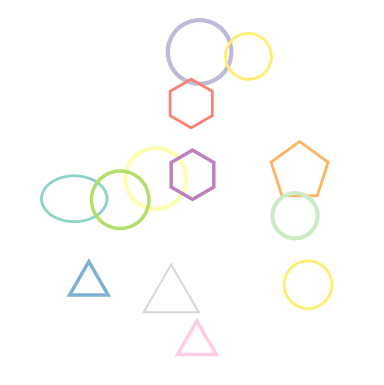[{"shape": "oval", "thickness": 2, "radius": 0.43, "center": [0.193, 0.484]}, {"shape": "circle", "thickness": 3, "radius": 0.4, "center": [0.405, 0.536]}, {"shape": "circle", "thickness": 3, "radius": 0.41, "center": [0.518, 0.865]}, {"shape": "hexagon", "thickness": 2, "radius": 0.32, "center": [0.497, 0.731]}, {"shape": "triangle", "thickness": 2.5, "radius": 0.29, "center": [0.231, 0.263]}, {"shape": "pentagon", "thickness": 2, "radius": 0.39, "center": [0.778, 0.555]}, {"shape": "circle", "thickness": 2.5, "radius": 0.37, "center": [0.312, 0.481]}, {"shape": "triangle", "thickness": 2.5, "radius": 0.29, "center": [0.511, 0.108]}, {"shape": "triangle", "thickness": 1.5, "radius": 0.41, "center": [0.445, 0.23]}, {"shape": "hexagon", "thickness": 2.5, "radius": 0.32, "center": [0.5, 0.546]}, {"shape": "circle", "thickness": 3, "radius": 0.29, "center": [0.766, 0.44]}, {"shape": "circle", "thickness": 2, "radius": 0.31, "center": [0.8, 0.26]}, {"shape": "circle", "thickness": 2, "radius": 0.3, "center": [0.645, 0.854]}]